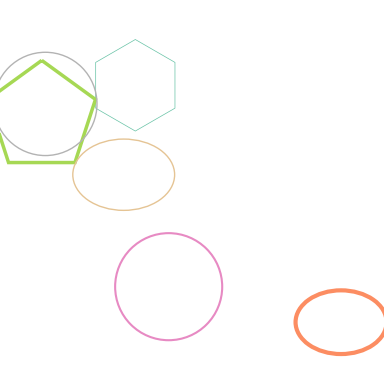[{"shape": "hexagon", "thickness": 0.5, "radius": 0.59, "center": [0.351, 0.778]}, {"shape": "oval", "thickness": 3, "radius": 0.59, "center": [0.886, 0.163]}, {"shape": "circle", "thickness": 1.5, "radius": 0.7, "center": [0.438, 0.255]}, {"shape": "pentagon", "thickness": 2.5, "radius": 0.73, "center": [0.108, 0.696]}, {"shape": "oval", "thickness": 1, "radius": 0.66, "center": [0.321, 0.546]}, {"shape": "circle", "thickness": 1, "radius": 0.67, "center": [0.118, 0.73]}]